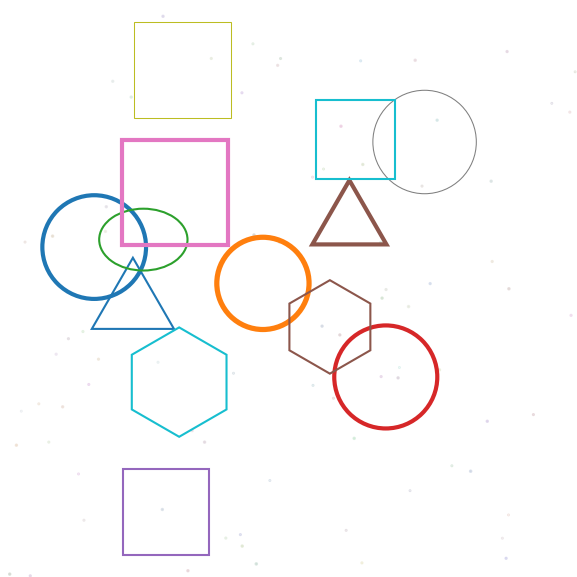[{"shape": "triangle", "thickness": 1, "radius": 0.41, "center": [0.23, 0.471]}, {"shape": "circle", "thickness": 2, "radius": 0.45, "center": [0.163, 0.571]}, {"shape": "circle", "thickness": 2.5, "radius": 0.4, "center": [0.455, 0.508]}, {"shape": "oval", "thickness": 1, "radius": 0.38, "center": [0.248, 0.584]}, {"shape": "circle", "thickness": 2, "radius": 0.45, "center": [0.668, 0.346]}, {"shape": "square", "thickness": 1, "radius": 0.37, "center": [0.288, 0.113]}, {"shape": "hexagon", "thickness": 1, "radius": 0.4, "center": [0.571, 0.433]}, {"shape": "triangle", "thickness": 2, "radius": 0.37, "center": [0.605, 0.613]}, {"shape": "square", "thickness": 2, "radius": 0.46, "center": [0.303, 0.665]}, {"shape": "circle", "thickness": 0.5, "radius": 0.45, "center": [0.735, 0.753]}, {"shape": "square", "thickness": 0.5, "radius": 0.42, "center": [0.316, 0.878]}, {"shape": "square", "thickness": 1, "radius": 0.34, "center": [0.616, 0.758]}, {"shape": "hexagon", "thickness": 1, "radius": 0.47, "center": [0.31, 0.337]}]